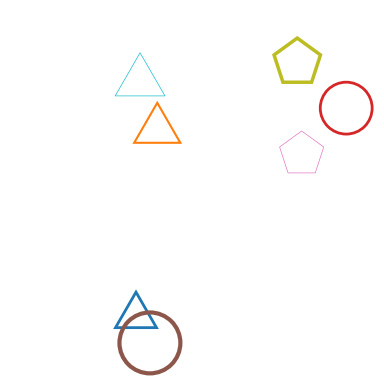[{"shape": "triangle", "thickness": 2, "radius": 0.31, "center": [0.353, 0.18]}, {"shape": "triangle", "thickness": 1.5, "radius": 0.35, "center": [0.408, 0.664]}, {"shape": "circle", "thickness": 2, "radius": 0.34, "center": [0.899, 0.719]}, {"shape": "circle", "thickness": 3, "radius": 0.4, "center": [0.389, 0.109]}, {"shape": "pentagon", "thickness": 0.5, "radius": 0.3, "center": [0.784, 0.6]}, {"shape": "pentagon", "thickness": 2.5, "radius": 0.32, "center": [0.772, 0.838]}, {"shape": "triangle", "thickness": 0.5, "radius": 0.37, "center": [0.364, 0.788]}]